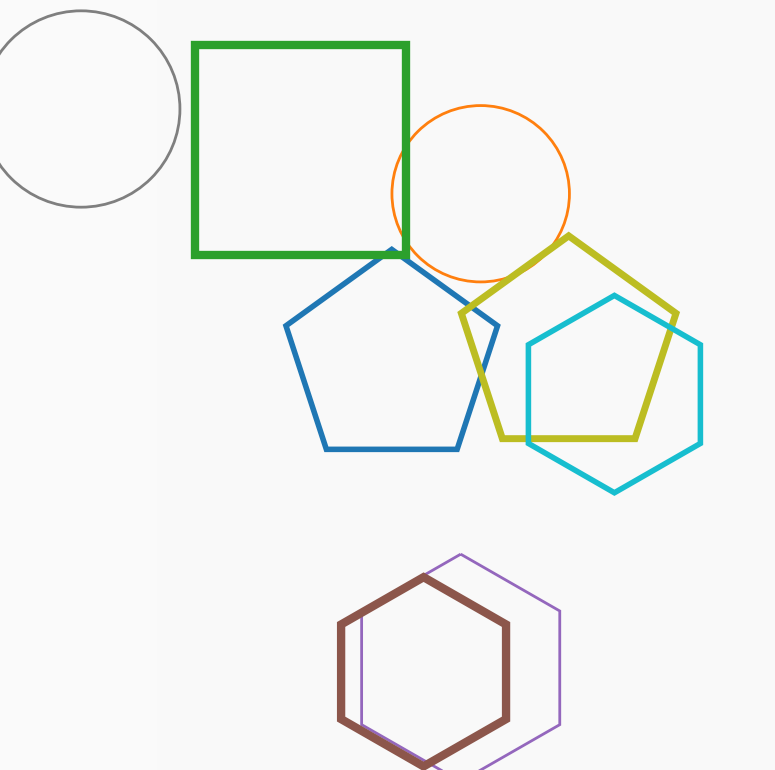[{"shape": "pentagon", "thickness": 2, "radius": 0.72, "center": [0.505, 0.533]}, {"shape": "circle", "thickness": 1, "radius": 0.57, "center": [0.62, 0.748]}, {"shape": "square", "thickness": 3, "radius": 0.68, "center": [0.388, 0.806]}, {"shape": "hexagon", "thickness": 1, "radius": 0.74, "center": [0.594, 0.133]}, {"shape": "hexagon", "thickness": 3, "radius": 0.61, "center": [0.547, 0.128]}, {"shape": "circle", "thickness": 1, "radius": 0.64, "center": [0.105, 0.858]}, {"shape": "pentagon", "thickness": 2.5, "radius": 0.73, "center": [0.734, 0.548]}, {"shape": "hexagon", "thickness": 2, "radius": 0.64, "center": [0.793, 0.488]}]